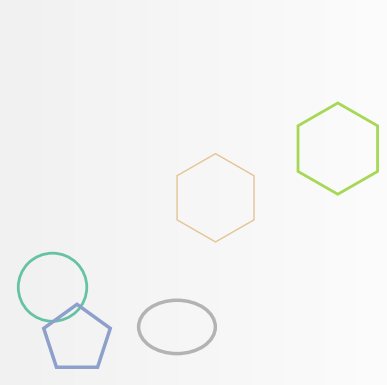[{"shape": "circle", "thickness": 2, "radius": 0.44, "center": [0.136, 0.254]}, {"shape": "pentagon", "thickness": 2.5, "radius": 0.45, "center": [0.199, 0.119]}, {"shape": "hexagon", "thickness": 2, "radius": 0.59, "center": [0.872, 0.614]}, {"shape": "hexagon", "thickness": 1, "radius": 0.57, "center": [0.556, 0.486]}, {"shape": "oval", "thickness": 2.5, "radius": 0.49, "center": [0.457, 0.151]}]